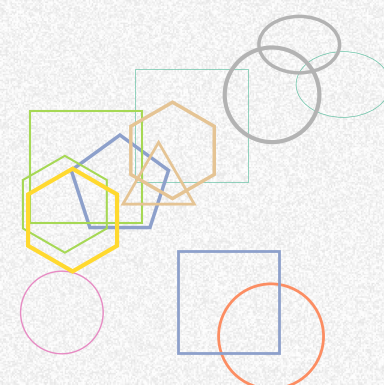[{"shape": "oval", "thickness": 0.5, "radius": 0.61, "center": [0.891, 0.781]}, {"shape": "square", "thickness": 0.5, "radius": 0.73, "center": [0.499, 0.673]}, {"shape": "circle", "thickness": 2, "radius": 0.68, "center": [0.704, 0.126]}, {"shape": "pentagon", "thickness": 2.5, "radius": 0.66, "center": [0.311, 0.516]}, {"shape": "square", "thickness": 2, "radius": 0.66, "center": [0.594, 0.216]}, {"shape": "circle", "thickness": 1, "radius": 0.54, "center": [0.161, 0.188]}, {"shape": "square", "thickness": 1.5, "radius": 0.73, "center": [0.224, 0.567]}, {"shape": "hexagon", "thickness": 1.5, "radius": 0.63, "center": [0.168, 0.47]}, {"shape": "hexagon", "thickness": 3, "radius": 0.67, "center": [0.189, 0.428]}, {"shape": "triangle", "thickness": 2, "radius": 0.54, "center": [0.412, 0.523]}, {"shape": "hexagon", "thickness": 2.5, "radius": 0.63, "center": [0.448, 0.609]}, {"shape": "oval", "thickness": 2.5, "radius": 0.52, "center": [0.777, 0.884]}, {"shape": "circle", "thickness": 3, "radius": 0.61, "center": [0.707, 0.754]}]